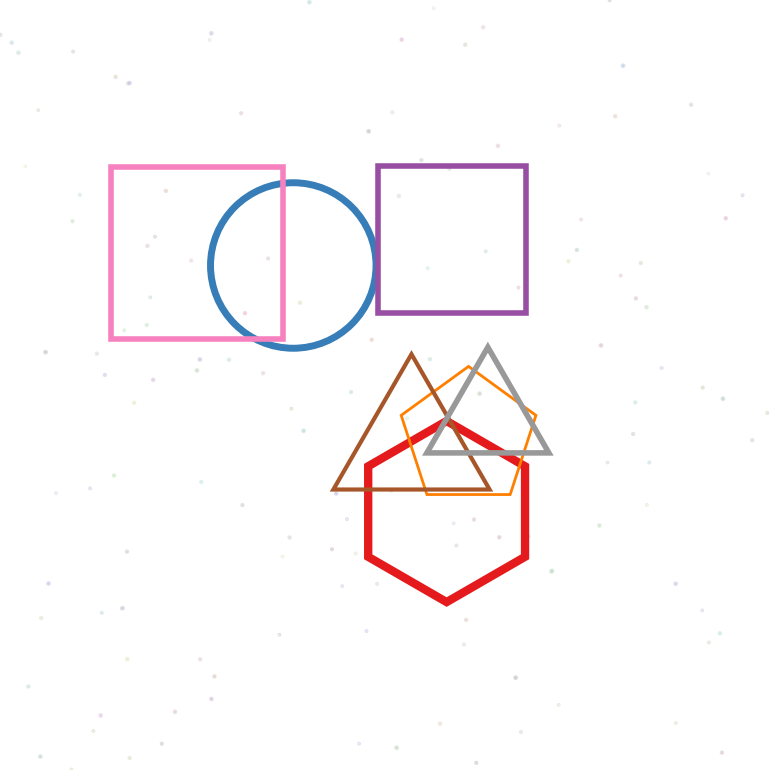[{"shape": "hexagon", "thickness": 3, "radius": 0.59, "center": [0.58, 0.336]}, {"shape": "circle", "thickness": 2.5, "radius": 0.54, "center": [0.381, 0.655]}, {"shape": "square", "thickness": 2, "radius": 0.48, "center": [0.587, 0.689]}, {"shape": "pentagon", "thickness": 1, "radius": 0.46, "center": [0.609, 0.432]}, {"shape": "triangle", "thickness": 1.5, "radius": 0.59, "center": [0.534, 0.423]}, {"shape": "square", "thickness": 2, "radius": 0.56, "center": [0.256, 0.671]}, {"shape": "triangle", "thickness": 2, "radius": 0.46, "center": [0.634, 0.458]}]